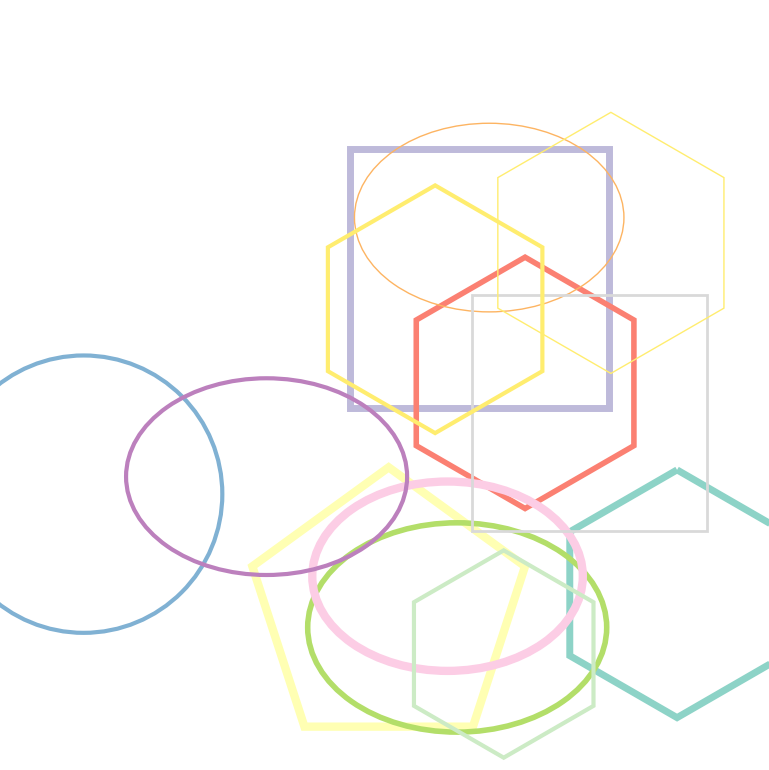[{"shape": "hexagon", "thickness": 2.5, "radius": 0.8, "center": [0.879, 0.229]}, {"shape": "pentagon", "thickness": 3, "radius": 0.93, "center": [0.505, 0.207]}, {"shape": "square", "thickness": 2.5, "radius": 0.84, "center": [0.623, 0.638]}, {"shape": "hexagon", "thickness": 2, "radius": 0.82, "center": [0.682, 0.503]}, {"shape": "circle", "thickness": 1.5, "radius": 0.9, "center": [0.109, 0.358]}, {"shape": "oval", "thickness": 0.5, "radius": 0.87, "center": [0.635, 0.717]}, {"shape": "oval", "thickness": 2, "radius": 0.97, "center": [0.594, 0.185]}, {"shape": "oval", "thickness": 3, "radius": 0.88, "center": [0.581, 0.252]}, {"shape": "square", "thickness": 1, "radius": 0.76, "center": [0.765, 0.464]}, {"shape": "oval", "thickness": 1.5, "radius": 0.91, "center": [0.346, 0.381]}, {"shape": "hexagon", "thickness": 1.5, "radius": 0.67, "center": [0.654, 0.151]}, {"shape": "hexagon", "thickness": 1.5, "radius": 0.8, "center": [0.565, 0.598]}, {"shape": "hexagon", "thickness": 0.5, "radius": 0.85, "center": [0.793, 0.685]}]